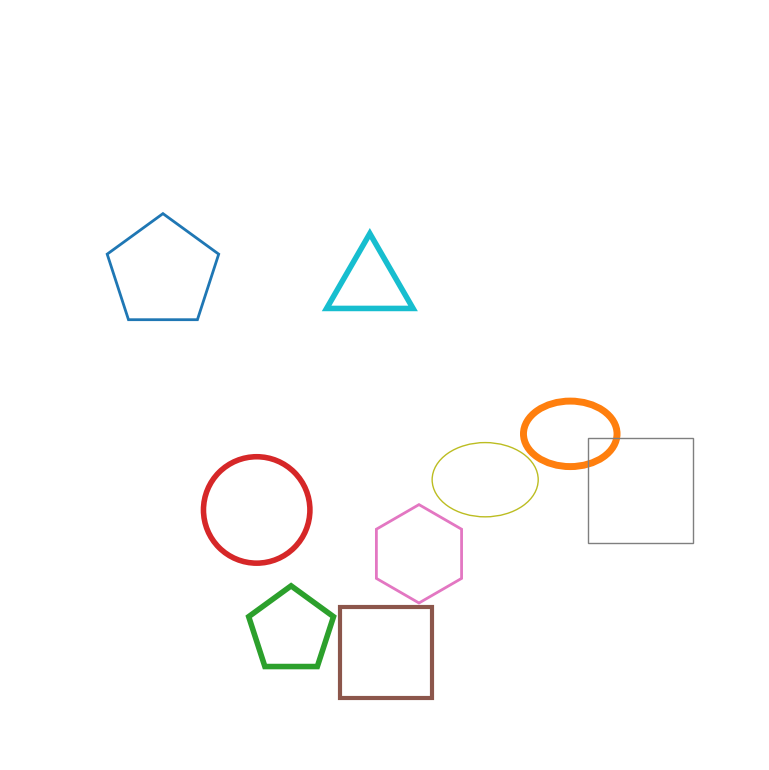[{"shape": "pentagon", "thickness": 1, "radius": 0.38, "center": [0.212, 0.646]}, {"shape": "oval", "thickness": 2.5, "radius": 0.3, "center": [0.741, 0.437]}, {"shape": "pentagon", "thickness": 2, "radius": 0.29, "center": [0.378, 0.181]}, {"shape": "circle", "thickness": 2, "radius": 0.35, "center": [0.333, 0.338]}, {"shape": "square", "thickness": 1.5, "radius": 0.3, "center": [0.502, 0.153]}, {"shape": "hexagon", "thickness": 1, "radius": 0.32, "center": [0.544, 0.281]}, {"shape": "square", "thickness": 0.5, "radius": 0.34, "center": [0.832, 0.362]}, {"shape": "oval", "thickness": 0.5, "radius": 0.34, "center": [0.63, 0.377]}, {"shape": "triangle", "thickness": 2, "radius": 0.32, "center": [0.48, 0.632]}]